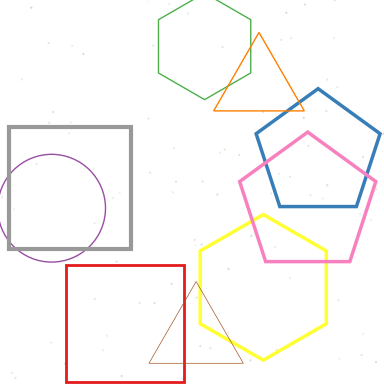[{"shape": "square", "thickness": 2, "radius": 0.76, "center": [0.325, 0.16]}, {"shape": "pentagon", "thickness": 2.5, "radius": 0.85, "center": [0.826, 0.6]}, {"shape": "hexagon", "thickness": 1, "radius": 0.69, "center": [0.531, 0.88]}, {"shape": "circle", "thickness": 1, "radius": 0.7, "center": [0.134, 0.459]}, {"shape": "triangle", "thickness": 1, "radius": 0.68, "center": [0.673, 0.78]}, {"shape": "hexagon", "thickness": 2.5, "radius": 0.95, "center": [0.684, 0.254]}, {"shape": "triangle", "thickness": 0.5, "radius": 0.71, "center": [0.509, 0.127]}, {"shape": "pentagon", "thickness": 2.5, "radius": 0.93, "center": [0.799, 0.471]}, {"shape": "square", "thickness": 3, "radius": 0.79, "center": [0.182, 0.512]}]